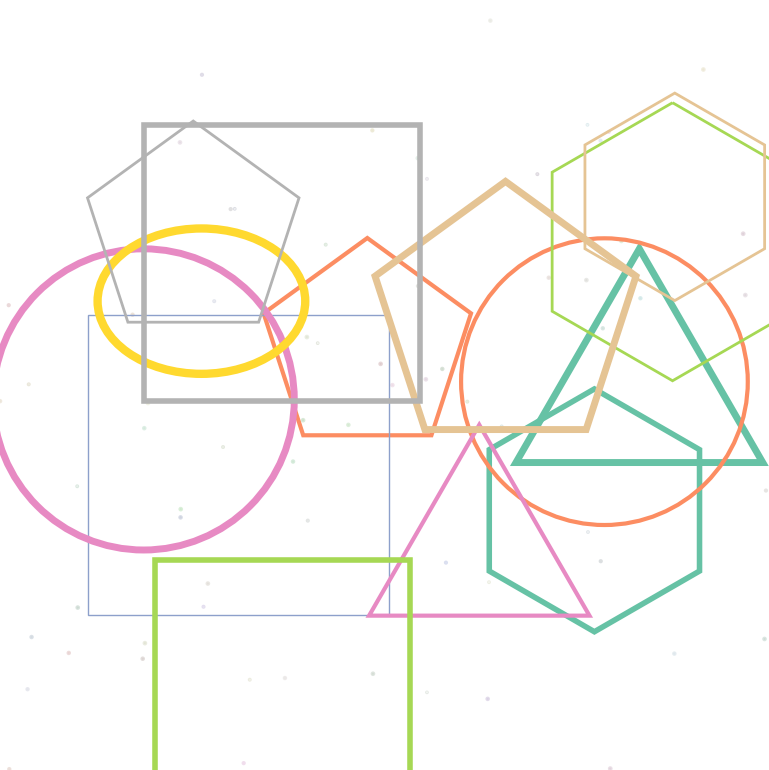[{"shape": "triangle", "thickness": 2.5, "radius": 0.93, "center": [0.83, 0.492]}, {"shape": "hexagon", "thickness": 2, "radius": 0.79, "center": [0.772, 0.337]}, {"shape": "circle", "thickness": 1.5, "radius": 0.93, "center": [0.785, 0.504]}, {"shape": "pentagon", "thickness": 1.5, "radius": 0.71, "center": [0.477, 0.549]}, {"shape": "square", "thickness": 0.5, "radius": 0.98, "center": [0.309, 0.396]}, {"shape": "triangle", "thickness": 1.5, "radius": 0.83, "center": [0.622, 0.283]}, {"shape": "circle", "thickness": 2.5, "radius": 0.98, "center": [0.187, 0.481]}, {"shape": "hexagon", "thickness": 1, "radius": 0.9, "center": [0.873, 0.686]}, {"shape": "square", "thickness": 2, "radius": 0.83, "center": [0.367, 0.107]}, {"shape": "oval", "thickness": 3, "radius": 0.67, "center": [0.262, 0.609]}, {"shape": "pentagon", "thickness": 2.5, "radius": 0.89, "center": [0.657, 0.586]}, {"shape": "hexagon", "thickness": 1, "radius": 0.67, "center": [0.876, 0.744]}, {"shape": "square", "thickness": 2, "radius": 0.9, "center": [0.367, 0.659]}, {"shape": "pentagon", "thickness": 1, "radius": 0.72, "center": [0.251, 0.698]}]